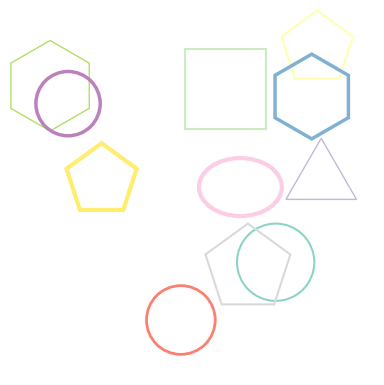[{"shape": "circle", "thickness": 1.5, "radius": 0.5, "center": [0.716, 0.319]}, {"shape": "pentagon", "thickness": 1.5, "radius": 0.49, "center": [0.824, 0.875]}, {"shape": "triangle", "thickness": 1, "radius": 0.53, "center": [0.834, 0.535]}, {"shape": "circle", "thickness": 2, "radius": 0.45, "center": [0.47, 0.169]}, {"shape": "hexagon", "thickness": 2.5, "radius": 0.55, "center": [0.81, 0.749]}, {"shape": "hexagon", "thickness": 1, "radius": 0.59, "center": [0.13, 0.777]}, {"shape": "oval", "thickness": 3, "radius": 0.54, "center": [0.624, 0.514]}, {"shape": "pentagon", "thickness": 1.5, "radius": 0.58, "center": [0.644, 0.303]}, {"shape": "circle", "thickness": 2.5, "radius": 0.42, "center": [0.177, 0.731]}, {"shape": "square", "thickness": 1.5, "radius": 0.52, "center": [0.586, 0.768]}, {"shape": "pentagon", "thickness": 3, "radius": 0.48, "center": [0.264, 0.532]}]